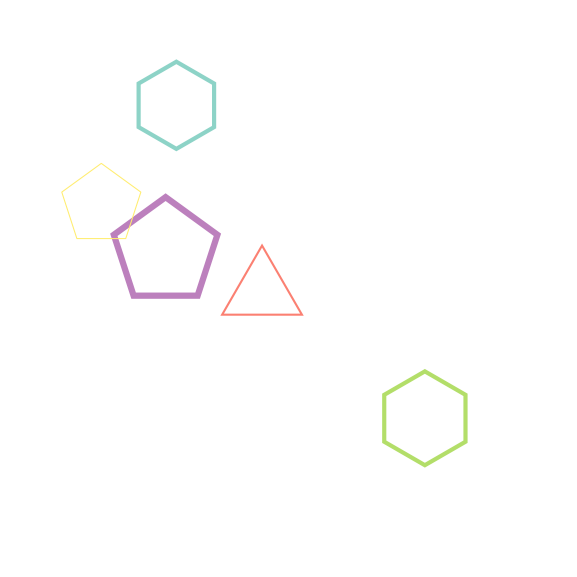[{"shape": "hexagon", "thickness": 2, "radius": 0.38, "center": [0.305, 0.817]}, {"shape": "triangle", "thickness": 1, "radius": 0.4, "center": [0.454, 0.494]}, {"shape": "hexagon", "thickness": 2, "radius": 0.41, "center": [0.736, 0.275]}, {"shape": "pentagon", "thickness": 3, "radius": 0.47, "center": [0.287, 0.563]}, {"shape": "pentagon", "thickness": 0.5, "radius": 0.36, "center": [0.175, 0.644]}]